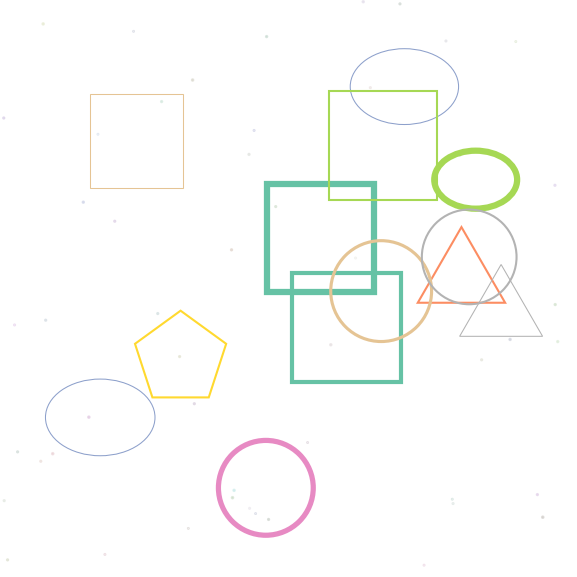[{"shape": "square", "thickness": 2, "radius": 0.47, "center": [0.6, 0.431]}, {"shape": "square", "thickness": 3, "radius": 0.47, "center": [0.555, 0.588]}, {"shape": "triangle", "thickness": 1, "radius": 0.44, "center": [0.799, 0.519]}, {"shape": "oval", "thickness": 0.5, "radius": 0.47, "center": [0.174, 0.276]}, {"shape": "oval", "thickness": 0.5, "radius": 0.47, "center": [0.7, 0.849]}, {"shape": "circle", "thickness": 2.5, "radius": 0.41, "center": [0.46, 0.154]}, {"shape": "square", "thickness": 1, "radius": 0.47, "center": [0.663, 0.747]}, {"shape": "oval", "thickness": 3, "radius": 0.36, "center": [0.824, 0.688]}, {"shape": "pentagon", "thickness": 1, "radius": 0.42, "center": [0.313, 0.378]}, {"shape": "circle", "thickness": 1.5, "radius": 0.44, "center": [0.66, 0.495]}, {"shape": "square", "thickness": 0.5, "radius": 0.41, "center": [0.237, 0.755]}, {"shape": "triangle", "thickness": 0.5, "radius": 0.41, "center": [0.868, 0.458]}, {"shape": "circle", "thickness": 1, "radius": 0.41, "center": [0.812, 0.554]}]